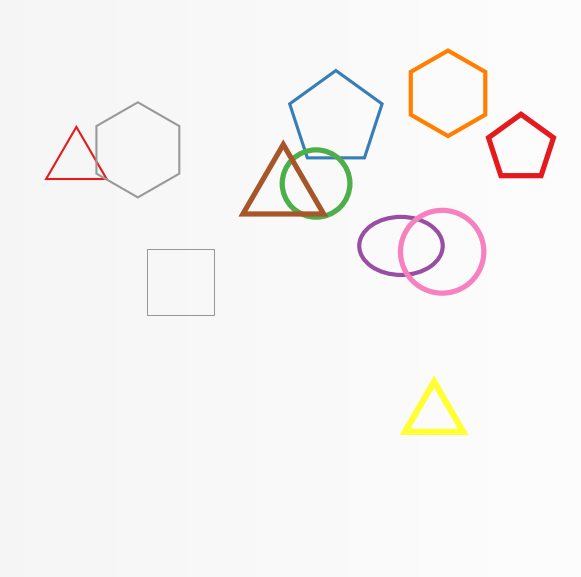[{"shape": "triangle", "thickness": 1, "radius": 0.3, "center": [0.131, 0.719]}, {"shape": "pentagon", "thickness": 2.5, "radius": 0.29, "center": [0.896, 0.742]}, {"shape": "pentagon", "thickness": 1.5, "radius": 0.42, "center": [0.578, 0.793]}, {"shape": "circle", "thickness": 2.5, "radius": 0.29, "center": [0.544, 0.681]}, {"shape": "oval", "thickness": 2, "radius": 0.36, "center": [0.69, 0.573]}, {"shape": "hexagon", "thickness": 2, "radius": 0.37, "center": [0.771, 0.838]}, {"shape": "triangle", "thickness": 3, "radius": 0.29, "center": [0.747, 0.28]}, {"shape": "triangle", "thickness": 2.5, "radius": 0.4, "center": [0.487, 0.669]}, {"shape": "circle", "thickness": 2.5, "radius": 0.36, "center": [0.761, 0.563]}, {"shape": "square", "thickness": 0.5, "radius": 0.29, "center": [0.311, 0.51]}, {"shape": "hexagon", "thickness": 1, "radius": 0.41, "center": [0.237, 0.74]}]